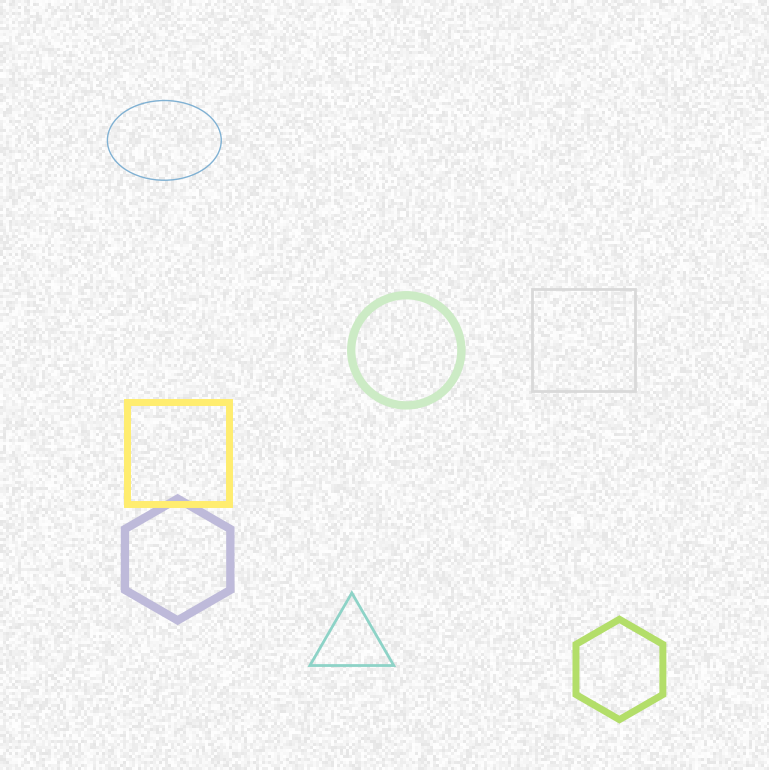[{"shape": "triangle", "thickness": 1, "radius": 0.31, "center": [0.457, 0.167]}, {"shape": "hexagon", "thickness": 3, "radius": 0.4, "center": [0.231, 0.273]}, {"shape": "oval", "thickness": 0.5, "radius": 0.37, "center": [0.213, 0.818]}, {"shape": "hexagon", "thickness": 2.5, "radius": 0.33, "center": [0.804, 0.131]}, {"shape": "square", "thickness": 1, "radius": 0.33, "center": [0.758, 0.559]}, {"shape": "circle", "thickness": 3, "radius": 0.36, "center": [0.528, 0.545]}, {"shape": "square", "thickness": 2.5, "radius": 0.33, "center": [0.232, 0.412]}]